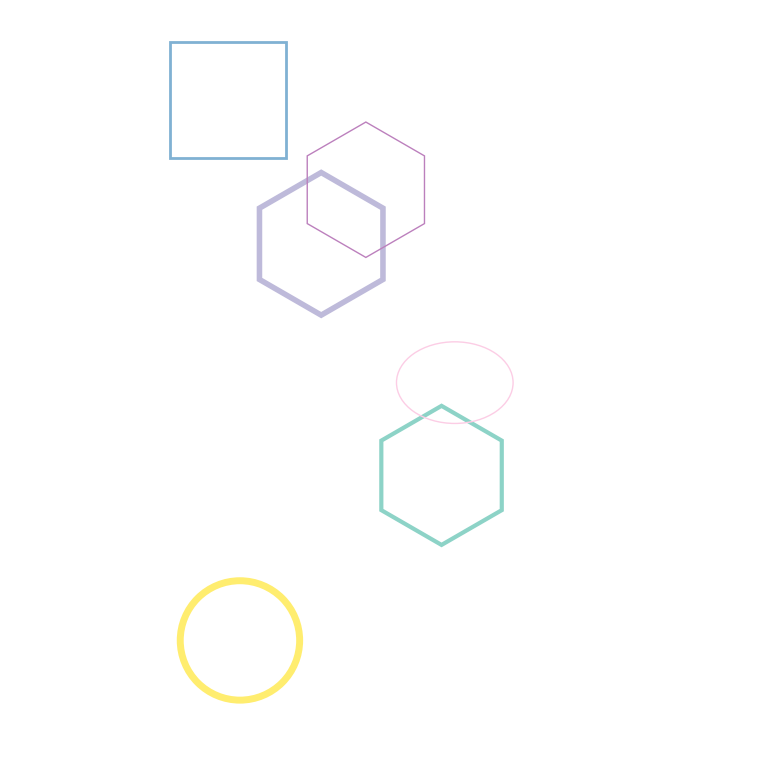[{"shape": "hexagon", "thickness": 1.5, "radius": 0.45, "center": [0.573, 0.383]}, {"shape": "hexagon", "thickness": 2, "radius": 0.46, "center": [0.417, 0.683]}, {"shape": "square", "thickness": 1, "radius": 0.38, "center": [0.296, 0.87]}, {"shape": "oval", "thickness": 0.5, "radius": 0.38, "center": [0.591, 0.503]}, {"shape": "hexagon", "thickness": 0.5, "radius": 0.44, "center": [0.475, 0.754]}, {"shape": "circle", "thickness": 2.5, "radius": 0.39, "center": [0.312, 0.168]}]